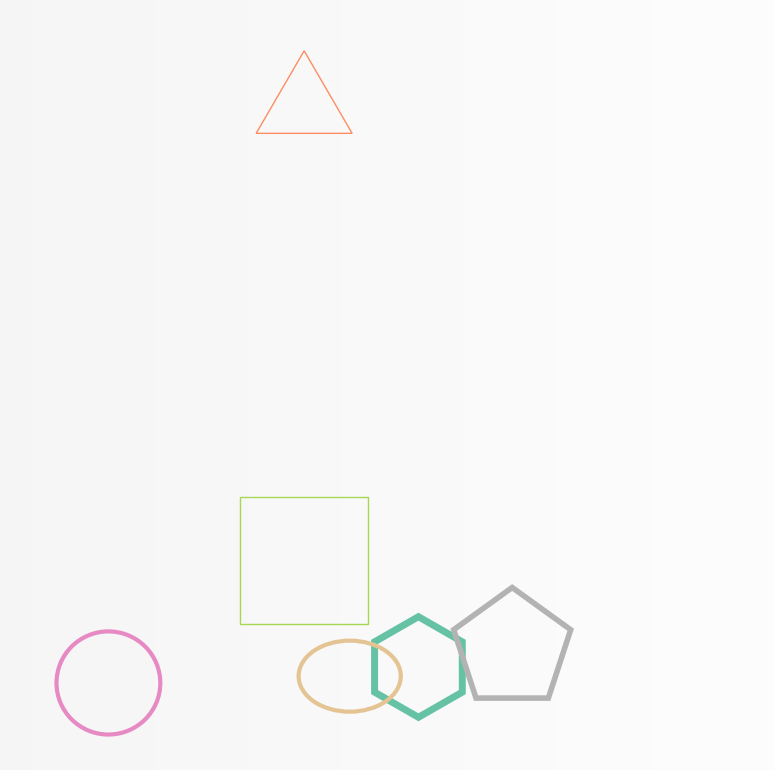[{"shape": "hexagon", "thickness": 2.5, "radius": 0.33, "center": [0.54, 0.134]}, {"shape": "triangle", "thickness": 0.5, "radius": 0.36, "center": [0.392, 0.863]}, {"shape": "circle", "thickness": 1.5, "radius": 0.33, "center": [0.14, 0.113]}, {"shape": "square", "thickness": 0.5, "radius": 0.41, "center": [0.393, 0.272]}, {"shape": "oval", "thickness": 1.5, "radius": 0.33, "center": [0.451, 0.122]}, {"shape": "pentagon", "thickness": 2, "radius": 0.4, "center": [0.661, 0.158]}]